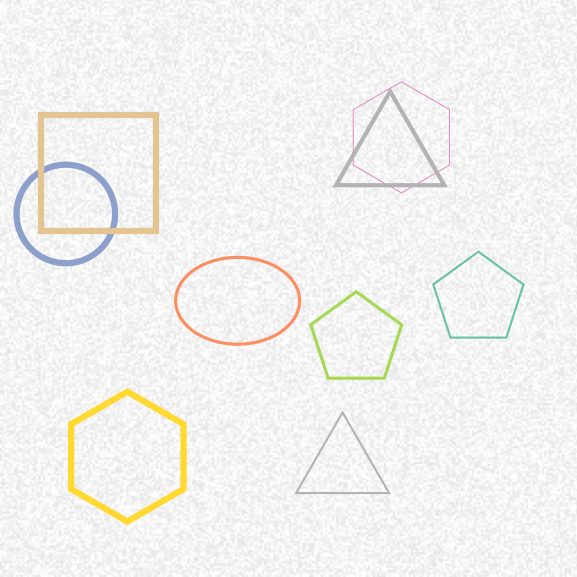[{"shape": "pentagon", "thickness": 1, "radius": 0.41, "center": [0.828, 0.481]}, {"shape": "oval", "thickness": 1.5, "radius": 0.54, "center": [0.411, 0.478]}, {"shape": "circle", "thickness": 3, "radius": 0.43, "center": [0.114, 0.629]}, {"shape": "hexagon", "thickness": 0.5, "radius": 0.48, "center": [0.695, 0.761]}, {"shape": "pentagon", "thickness": 1.5, "radius": 0.41, "center": [0.617, 0.411]}, {"shape": "hexagon", "thickness": 3, "radius": 0.56, "center": [0.221, 0.208]}, {"shape": "square", "thickness": 3, "radius": 0.5, "center": [0.171, 0.699]}, {"shape": "triangle", "thickness": 2, "radius": 0.54, "center": [0.676, 0.733]}, {"shape": "triangle", "thickness": 1, "radius": 0.47, "center": [0.593, 0.192]}]